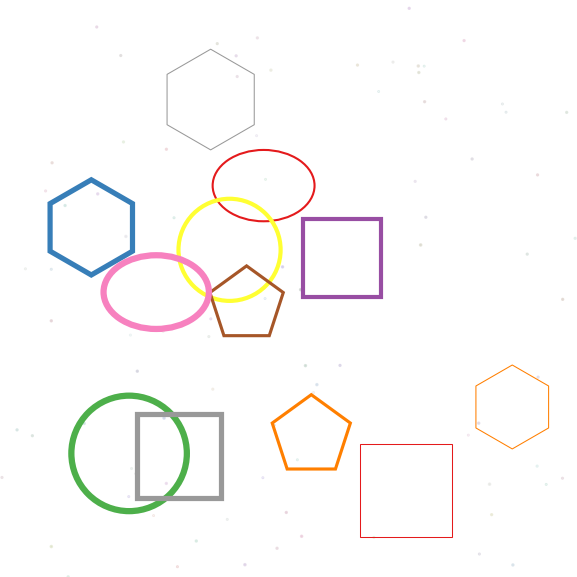[{"shape": "oval", "thickness": 1, "radius": 0.44, "center": [0.456, 0.678]}, {"shape": "square", "thickness": 0.5, "radius": 0.4, "center": [0.703, 0.15]}, {"shape": "hexagon", "thickness": 2.5, "radius": 0.41, "center": [0.158, 0.605]}, {"shape": "circle", "thickness": 3, "radius": 0.5, "center": [0.224, 0.214]}, {"shape": "square", "thickness": 2, "radius": 0.34, "center": [0.593, 0.552]}, {"shape": "pentagon", "thickness": 1.5, "radius": 0.36, "center": [0.539, 0.245]}, {"shape": "hexagon", "thickness": 0.5, "radius": 0.36, "center": [0.887, 0.294]}, {"shape": "circle", "thickness": 2, "radius": 0.44, "center": [0.397, 0.567]}, {"shape": "pentagon", "thickness": 1.5, "radius": 0.33, "center": [0.427, 0.472]}, {"shape": "oval", "thickness": 3, "radius": 0.46, "center": [0.27, 0.493]}, {"shape": "square", "thickness": 2.5, "radius": 0.36, "center": [0.31, 0.209]}, {"shape": "hexagon", "thickness": 0.5, "radius": 0.44, "center": [0.365, 0.827]}]